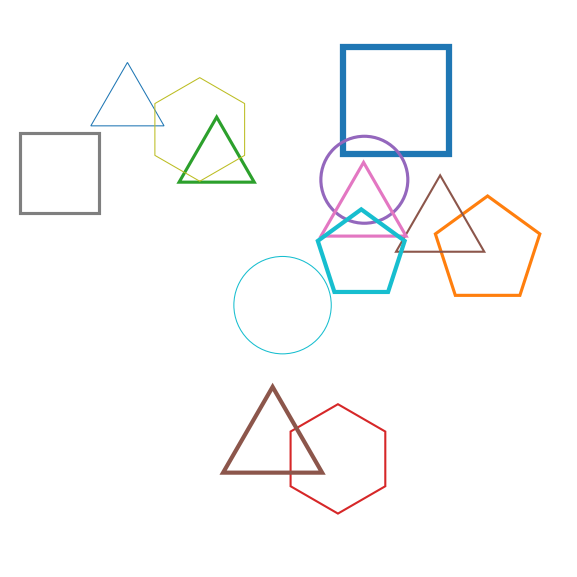[{"shape": "square", "thickness": 3, "radius": 0.46, "center": [0.686, 0.825]}, {"shape": "triangle", "thickness": 0.5, "radius": 0.37, "center": [0.221, 0.818]}, {"shape": "pentagon", "thickness": 1.5, "radius": 0.48, "center": [0.844, 0.565]}, {"shape": "triangle", "thickness": 1.5, "radius": 0.38, "center": [0.375, 0.721]}, {"shape": "hexagon", "thickness": 1, "radius": 0.47, "center": [0.585, 0.205]}, {"shape": "circle", "thickness": 1.5, "radius": 0.38, "center": [0.631, 0.688]}, {"shape": "triangle", "thickness": 2, "radius": 0.49, "center": [0.472, 0.23]}, {"shape": "triangle", "thickness": 1, "radius": 0.44, "center": [0.762, 0.607]}, {"shape": "triangle", "thickness": 1.5, "radius": 0.43, "center": [0.63, 0.633]}, {"shape": "square", "thickness": 1.5, "radius": 0.34, "center": [0.104, 0.699]}, {"shape": "hexagon", "thickness": 0.5, "radius": 0.45, "center": [0.346, 0.775]}, {"shape": "circle", "thickness": 0.5, "radius": 0.42, "center": [0.489, 0.471]}, {"shape": "pentagon", "thickness": 2, "radius": 0.4, "center": [0.626, 0.558]}]